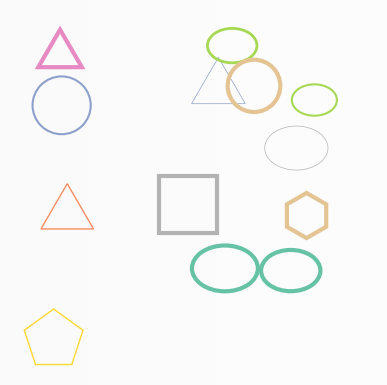[{"shape": "oval", "thickness": 3, "radius": 0.43, "center": [0.58, 0.303]}, {"shape": "oval", "thickness": 3, "radius": 0.38, "center": [0.75, 0.297]}, {"shape": "triangle", "thickness": 1, "radius": 0.39, "center": [0.174, 0.445]}, {"shape": "circle", "thickness": 1.5, "radius": 0.38, "center": [0.159, 0.726]}, {"shape": "triangle", "thickness": 0.5, "radius": 0.4, "center": [0.564, 0.771]}, {"shape": "triangle", "thickness": 3, "radius": 0.32, "center": [0.155, 0.858]}, {"shape": "oval", "thickness": 2, "radius": 0.32, "center": [0.599, 0.882]}, {"shape": "oval", "thickness": 1.5, "radius": 0.29, "center": [0.811, 0.74]}, {"shape": "pentagon", "thickness": 1, "radius": 0.4, "center": [0.138, 0.118]}, {"shape": "circle", "thickness": 3, "radius": 0.34, "center": [0.655, 0.777]}, {"shape": "hexagon", "thickness": 3, "radius": 0.29, "center": [0.791, 0.44]}, {"shape": "square", "thickness": 3, "radius": 0.37, "center": [0.485, 0.468]}, {"shape": "oval", "thickness": 0.5, "radius": 0.41, "center": [0.765, 0.615]}]